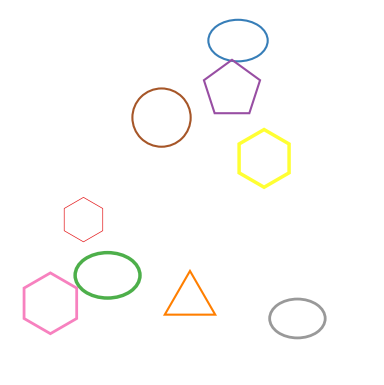[{"shape": "hexagon", "thickness": 0.5, "radius": 0.29, "center": [0.217, 0.43]}, {"shape": "oval", "thickness": 1.5, "radius": 0.39, "center": [0.618, 0.895]}, {"shape": "oval", "thickness": 2.5, "radius": 0.42, "center": [0.279, 0.285]}, {"shape": "pentagon", "thickness": 1.5, "radius": 0.38, "center": [0.603, 0.768]}, {"shape": "triangle", "thickness": 1.5, "radius": 0.38, "center": [0.493, 0.221]}, {"shape": "hexagon", "thickness": 2.5, "radius": 0.37, "center": [0.686, 0.589]}, {"shape": "circle", "thickness": 1.5, "radius": 0.38, "center": [0.42, 0.695]}, {"shape": "hexagon", "thickness": 2, "radius": 0.39, "center": [0.131, 0.212]}, {"shape": "oval", "thickness": 2, "radius": 0.36, "center": [0.773, 0.173]}]